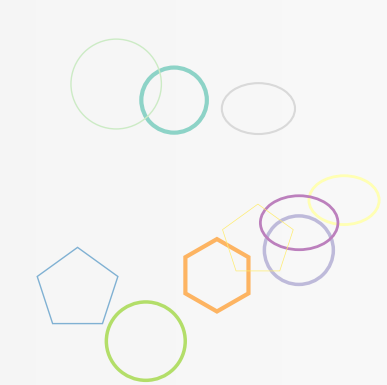[{"shape": "circle", "thickness": 3, "radius": 0.42, "center": [0.449, 0.74]}, {"shape": "oval", "thickness": 2, "radius": 0.45, "center": [0.888, 0.48]}, {"shape": "circle", "thickness": 2.5, "radius": 0.45, "center": [0.771, 0.35]}, {"shape": "pentagon", "thickness": 1, "radius": 0.55, "center": [0.2, 0.248]}, {"shape": "hexagon", "thickness": 3, "radius": 0.47, "center": [0.56, 0.285]}, {"shape": "circle", "thickness": 2.5, "radius": 0.51, "center": [0.376, 0.114]}, {"shape": "oval", "thickness": 1.5, "radius": 0.47, "center": [0.667, 0.718]}, {"shape": "oval", "thickness": 2, "radius": 0.5, "center": [0.772, 0.421]}, {"shape": "circle", "thickness": 1, "radius": 0.58, "center": [0.3, 0.782]}, {"shape": "pentagon", "thickness": 0.5, "radius": 0.48, "center": [0.666, 0.374]}]